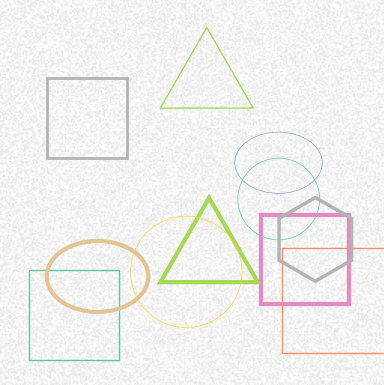[{"shape": "circle", "thickness": 0.5, "radius": 0.53, "center": [0.724, 0.483]}, {"shape": "square", "thickness": 1, "radius": 0.58, "center": [0.193, 0.181]}, {"shape": "square", "thickness": 1, "radius": 0.69, "center": [0.869, 0.219]}, {"shape": "oval", "thickness": 0.5, "radius": 0.57, "center": [0.723, 0.577]}, {"shape": "square", "thickness": 3, "radius": 0.57, "center": [0.791, 0.326]}, {"shape": "triangle", "thickness": 1, "radius": 0.7, "center": [0.537, 0.789]}, {"shape": "triangle", "thickness": 3, "radius": 0.73, "center": [0.543, 0.34]}, {"shape": "circle", "thickness": 0.5, "radius": 0.72, "center": [0.484, 0.294]}, {"shape": "oval", "thickness": 3, "radius": 0.66, "center": [0.253, 0.282]}, {"shape": "hexagon", "thickness": 2.5, "radius": 0.54, "center": [0.819, 0.378]}, {"shape": "square", "thickness": 2, "radius": 0.52, "center": [0.227, 0.694]}]